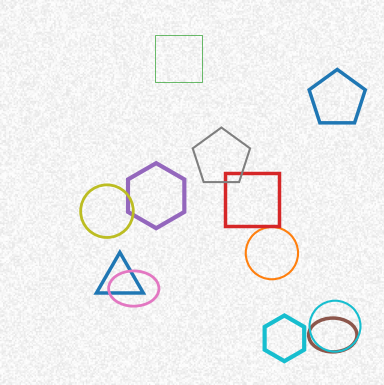[{"shape": "triangle", "thickness": 2.5, "radius": 0.35, "center": [0.311, 0.274]}, {"shape": "pentagon", "thickness": 2.5, "radius": 0.38, "center": [0.876, 0.743]}, {"shape": "circle", "thickness": 1.5, "radius": 0.34, "center": [0.706, 0.343]}, {"shape": "square", "thickness": 0.5, "radius": 0.31, "center": [0.464, 0.847]}, {"shape": "square", "thickness": 2.5, "radius": 0.35, "center": [0.655, 0.482]}, {"shape": "hexagon", "thickness": 3, "radius": 0.42, "center": [0.406, 0.492]}, {"shape": "oval", "thickness": 2.5, "radius": 0.31, "center": [0.864, 0.13]}, {"shape": "oval", "thickness": 2, "radius": 0.33, "center": [0.347, 0.251]}, {"shape": "pentagon", "thickness": 1.5, "radius": 0.39, "center": [0.575, 0.59]}, {"shape": "circle", "thickness": 2, "radius": 0.34, "center": [0.278, 0.452]}, {"shape": "circle", "thickness": 1.5, "radius": 0.33, "center": [0.87, 0.153]}, {"shape": "hexagon", "thickness": 3, "radius": 0.3, "center": [0.739, 0.121]}]